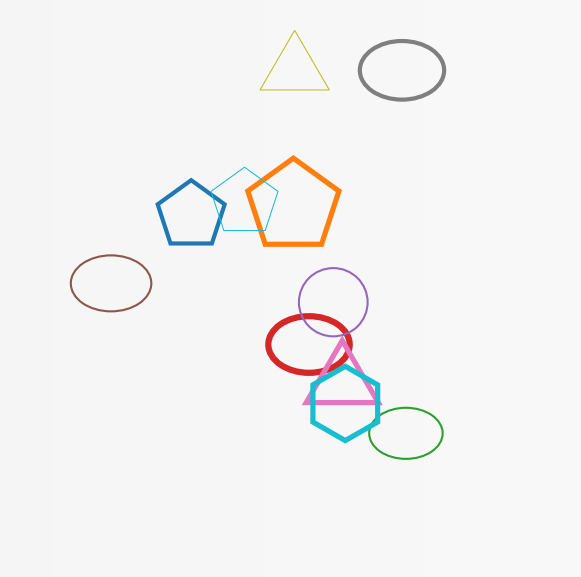[{"shape": "pentagon", "thickness": 2, "radius": 0.3, "center": [0.329, 0.627]}, {"shape": "pentagon", "thickness": 2.5, "radius": 0.41, "center": [0.505, 0.643]}, {"shape": "oval", "thickness": 1, "radius": 0.32, "center": [0.698, 0.249]}, {"shape": "oval", "thickness": 3, "radius": 0.35, "center": [0.532, 0.403]}, {"shape": "circle", "thickness": 1, "radius": 0.3, "center": [0.573, 0.476]}, {"shape": "oval", "thickness": 1, "radius": 0.35, "center": [0.191, 0.508]}, {"shape": "triangle", "thickness": 2.5, "radius": 0.36, "center": [0.589, 0.338]}, {"shape": "oval", "thickness": 2, "radius": 0.36, "center": [0.692, 0.877]}, {"shape": "triangle", "thickness": 0.5, "radius": 0.34, "center": [0.507, 0.878]}, {"shape": "hexagon", "thickness": 2.5, "radius": 0.32, "center": [0.594, 0.301]}, {"shape": "pentagon", "thickness": 0.5, "radius": 0.3, "center": [0.421, 0.649]}]